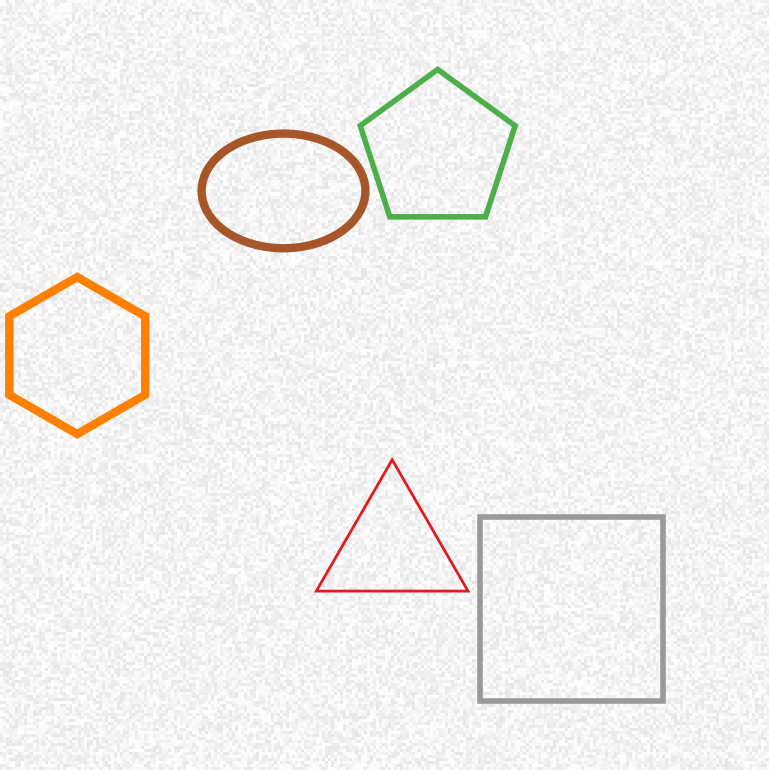[{"shape": "triangle", "thickness": 1, "radius": 0.57, "center": [0.509, 0.289]}, {"shape": "pentagon", "thickness": 2, "radius": 0.53, "center": [0.568, 0.804]}, {"shape": "hexagon", "thickness": 3, "radius": 0.51, "center": [0.1, 0.538]}, {"shape": "oval", "thickness": 3, "radius": 0.53, "center": [0.368, 0.752]}, {"shape": "square", "thickness": 2, "radius": 0.6, "center": [0.742, 0.209]}]